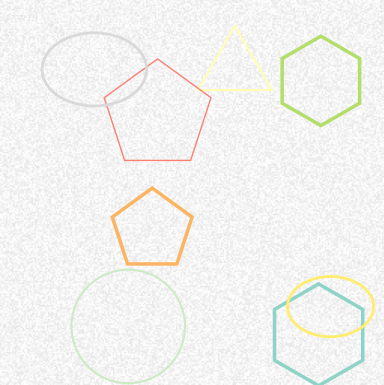[{"shape": "hexagon", "thickness": 2.5, "radius": 0.66, "center": [0.828, 0.13]}, {"shape": "triangle", "thickness": 1.5, "radius": 0.55, "center": [0.61, 0.821]}, {"shape": "pentagon", "thickness": 1, "radius": 0.73, "center": [0.409, 0.701]}, {"shape": "pentagon", "thickness": 2.5, "radius": 0.54, "center": [0.395, 0.403]}, {"shape": "hexagon", "thickness": 2.5, "radius": 0.58, "center": [0.833, 0.79]}, {"shape": "oval", "thickness": 2, "radius": 0.68, "center": [0.245, 0.82]}, {"shape": "circle", "thickness": 1.5, "radius": 0.74, "center": [0.333, 0.152]}, {"shape": "oval", "thickness": 2, "radius": 0.56, "center": [0.859, 0.204]}]